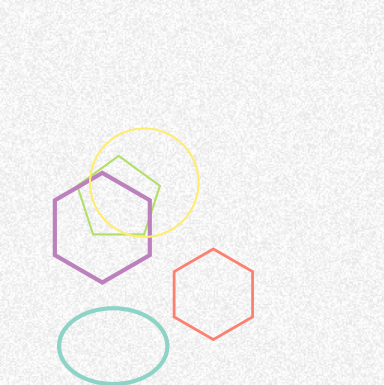[{"shape": "oval", "thickness": 3, "radius": 0.7, "center": [0.294, 0.101]}, {"shape": "hexagon", "thickness": 2, "radius": 0.59, "center": [0.554, 0.236]}, {"shape": "pentagon", "thickness": 1.5, "radius": 0.56, "center": [0.308, 0.482]}, {"shape": "hexagon", "thickness": 3, "radius": 0.71, "center": [0.266, 0.409]}, {"shape": "circle", "thickness": 1.5, "radius": 0.7, "center": [0.375, 0.525]}]